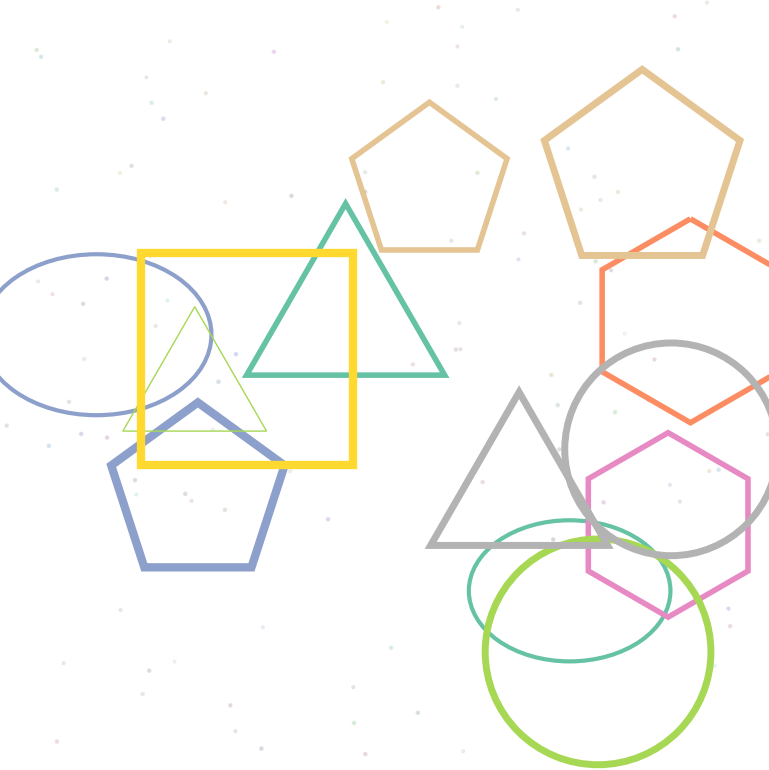[{"shape": "oval", "thickness": 1.5, "radius": 0.65, "center": [0.74, 0.233]}, {"shape": "triangle", "thickness": 2, "radius": 0.74, "center": [0.449, 0.587]}, {"shape": "hexagon", "thickness": 2, "radius": 0.66, "center": [0.897, 0.583]}, {"shape": "oval", "thickness": 1.5, "radius": 0.75, "center": [0.125, 0.565]}, {"shape": "pentagon", "thickness": 3, "radius": 0.59, "center": [0.257, 0.359]}, {"shape": "hexagon", "thickness": 2, "radius": 0.6, "center": [0.868, 0.318]}, {"shape": "circle", "thickness": 2.5, "radius": 0.73, "center": [0.777, 0.153]}, {"shape": "triangle", "thickness": 0.5, "radius": 0.54, "center": [0.253, 0.494]}, {"shape": "square", "thickness": 3, "radius": 0.69, "center": [0.321, 0.533]}, {"shape": "pentagon", "thickness": 2.5, "radius": 0.67, "center": [0.834, 0.776]}, {"shape": "pentagon", "thickness": 2, "radius": 0.53, "center": [0.558, 0.761]}, {"shape": "triangle", "thickness": 2.5, "radius": 0.66, "center": [0.674, 0.358]}, {"shape": "circle", "thickness": 2.5, "radius": 0.69, "center": [0.872, 0.416]}]